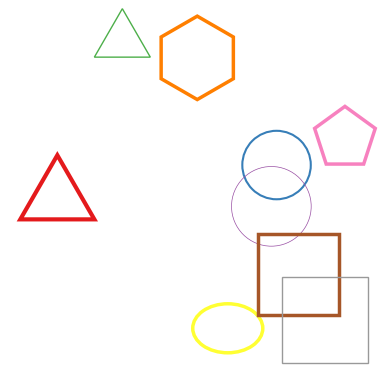[{"shape": "triangle", "thickness": 3, "radius": 0.56, "center": [0.149, 0.486]}, {"shape": "circle", "thickness": 1.5, "radius": 0.44, "center": [0.718, 0.571]}, {"shape": "triangle", "thickness": 1, "radius": 0.42, "center": [0.318, 0.894]}, {"shape": "circle", "thickness": 0.5, "radius": 0.52, "center": [0.705, 0.464]}, {"shape": "hexagon", "thickness": 2.5, "radius": 0.54, "center": [0.512, 0.85]}, {"shape": "oval", "thickness": 2.5, "radius": 0.45, "center": [0.592, 0.147]}, {"shape": "square", "thickness": 2.5, "radius": 0.53, "center": [0.775, 0.287]}, {"shape": "pentagon", "thickness": 2.5, "radius": 0.41, "center": [0.896, 0.641]}, {"shape": "square", "thickness": 1, "radius": 0.56, "center": [0.844, 0.168]}]